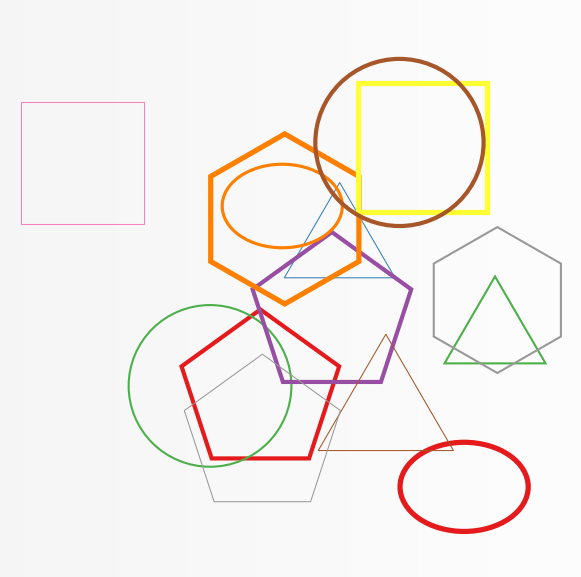[{"shape": "oval", "thickness": 2.5, "radius": 0.55, "center": [0.798, 0.156]}, {"shape": "pentagon", "thickness": 2, "radius": 0.71, "center": [0.448, 0.321]}, {"shape": "triangle", "thickness": 0.5, "radius": 0.55, "center": [0.584, 0.573]}, {"shape": "triangle", "thickness": 1, "radius": 0.5, "center": [0.852, 0.42]}, {"shape": "circle", "thickness": 1, "radius": 0.7, "center": [0.361, 0.331]}, {"shape": "pentagon", "thickness": 2, "radius": 0.72, "center": [0.571, 0.454]}, {"shape": "hexagon", "thickness": 2.5, "radius": 0.74, "center": [0.49, 0.62]}, {"shape": "oval", "thickness": 1.5, "radius": 0.52, "center": [0.486, 0.642]}, {"shape": "square", "thickness": 2.5, "radius": 0.56, "center": [0.728, 0.744]}, {"shape": "triangle", "thickness": 0.5, "radius": 0.67, "center": [0.664, 0.286]}, {"shape": "circle", "thickness": 2, "radius": 0.72, "center": [0.687, 0.752]}, {"shape": "square", "thickness": 0.5, "radius": 0.53, "center": [0.142, 0.717]}, {"shape": "pentagon", "thickness": 0.5, "radius": 0.71, "center": [0.451, 0.245]}, {"shape": "hexagon", "thickness": 1, "radius": 0.63, "center": [0.856, 0.48]}]